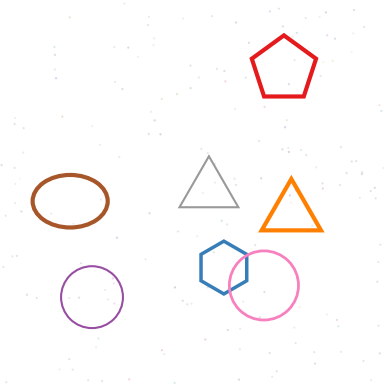[{"shape": "pentagon", "thickness": 3, "radius": 0.44, "center": [0.737, 0.82]}, {"shape": "hexagon", "thickness": 2.5, "radius": 0.34, "center": [0.582, 0.305]}, {"shape": "circle", "thickness": 1.5, "radius": 0.4, "center": [0.239, 0.228]}, {"shape": "triangle", "thickness": 3, "radius": 0.45, "center": [0.757, 0.446]}, {"shape": "oval", "thickness": 3, "radius": 0.49, "center": [0.182, 0.477]}, {"shape": "circle", "thickness": 2, "radius": 0.45, "center": [0.685, 0.259]}, {"shape": "triangle", "thickness": 1.5, "radius": 0.44, "center": [0.543, 0.506]}]